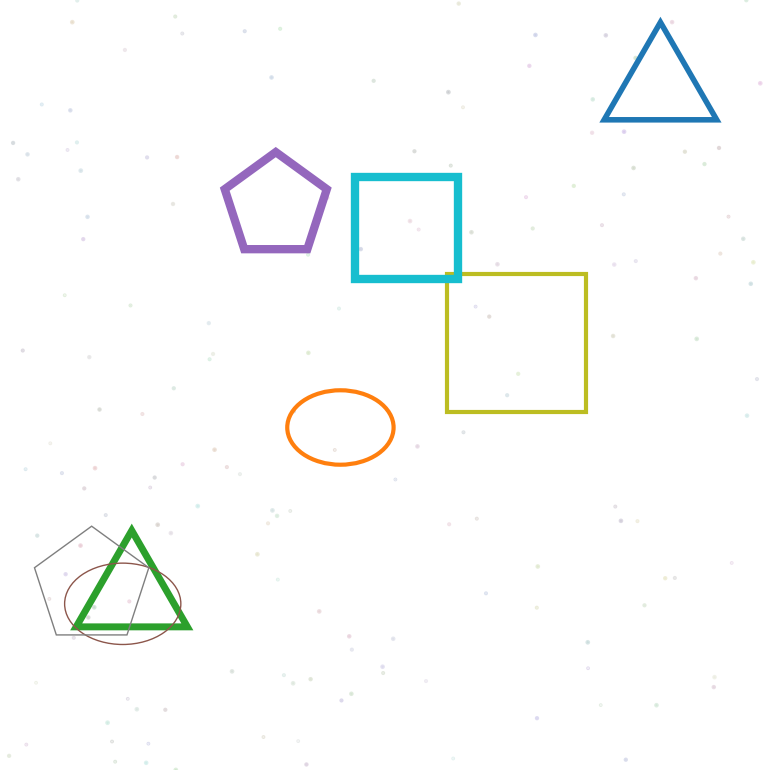[{"shape": "triangle", "thickness": 2, "radius": 0.42, "center": [0.858, 0.887]}, {"shape": "oval", "thickness": 1.5, "radius": 0.35, "center": [0.442, 0.445]}, {"shape": "triangle", "thickness": 2.5, "radius": 0.42, "center": [0.171, 0.228]}, {"shape": "pentagon", "thickness": 3, "radius": 0.35, "center": [0.358, 0.733]}, {"shape": "oval", "thickness": 0.5, "radius": 0.38, "center": [0.159, 0.216]}, {"shape": "pentagon", "thickness": 0.5, "radius": 0.39, "center": [0.119, 0.239]}, {"shape": "square", "thickness": 1.5, "radius": 0.45, "center": [0.671, 0.555]}, {"shape": "square", "thickness": 3, "radius": 0.33, "center": [0.528, 0.704]}]